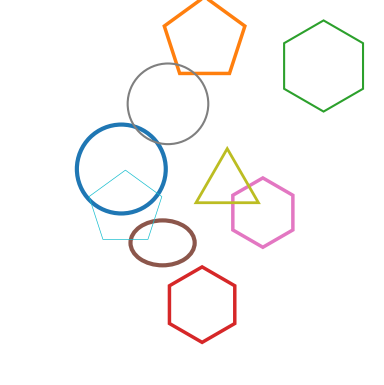[{"shape": "circle", "thickness": 3, "radius": 0.58, "center": [0.315, 0.561]}, {"shape": "pentagon", "thickness": 2.5, "radius": 0.55, "center": [0.531, 0.898]}, {"shape": "hexagon", "thickness": 1.5, "radius": 0.59, "center": [0.84, 0.829]}, {"shape": "hexagon", "thickness": 2.5, "radius": 0.49, "center": [0.525, 0.209]}, {"shape": "oval", "thickness": 3, "radius": 0.42, "center": [0.422, 0.369]}, {"shape": "hexagon", "thickness": 2.5, "radius": 0.45, "center": [0.683, 0.448]}, {"shape": "circle", "thickness": 1.5, "radius": 0.52, "center": [0.436, 0.73]}, {"shape": "triangle", "thickness": 2, "radius": 0.47, "center": [0.59, 0.52]}, {"shape": "pentagon", "thickness": 0.5, "radius": 0.5, "center": [0.326, 0.459]}]